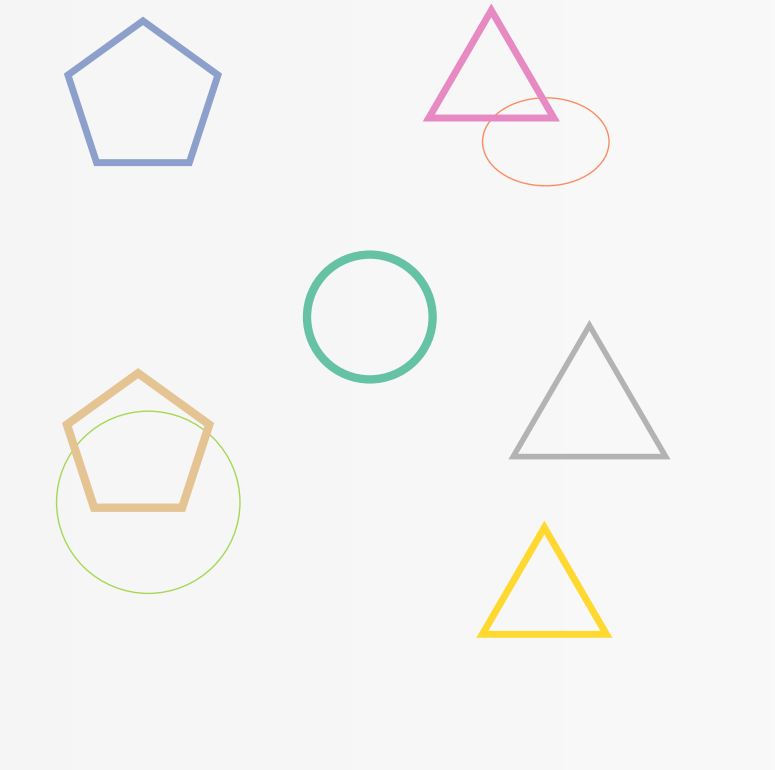[{"shape": "circle", "thickness": 3, "radius": 0.41, "center": [0.477, 0.588]}, {"shape": "oval", "thickness": 0.5, "radius": 0.41, "center": [0.704, 0.816]}, {"shape": "pentagon", "thickness": 2.5, "radius": 0.51, "center": [0.184, 0.871]}, {"shape": "triangle", "thickness": 2.5, "radius": 0.47, "center": [0.634, 0.893]}, {"shape": "circle", "thickness": 0.5, "radius": 0.59, "center": [0.191, 0.348]}, {"shape": "triangle", "thickness": 2.5, "radius": 0.46, "center": [0.702, 0.222]}, {"shape": "pentagon", "thickness": 3, "radius": 0.48, "center": [0.178, 0.419]}, {"shape": "triangle", "thickness": 2, "radius": 0.57, "center": [0.761, 0.464]}]